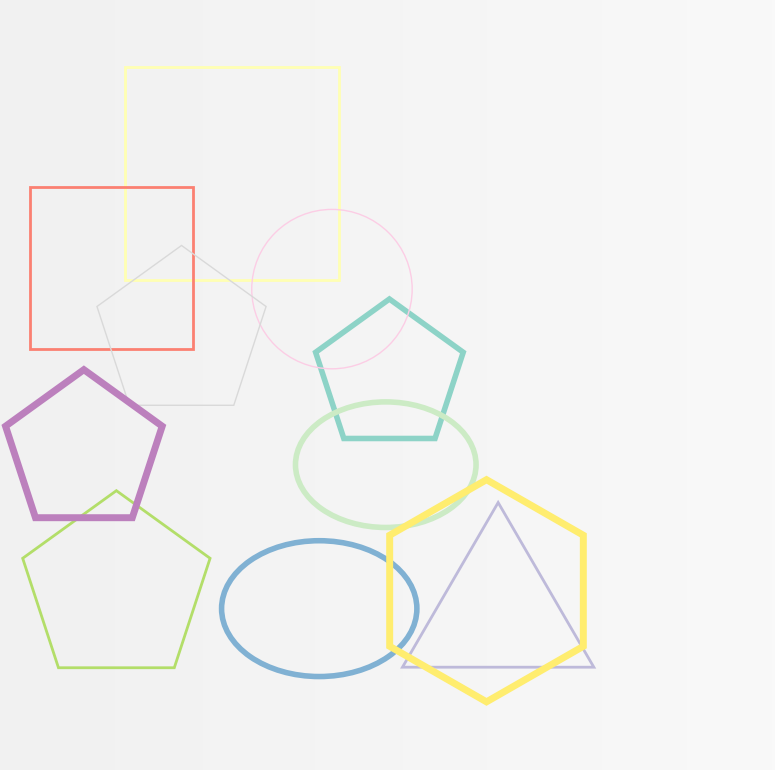[{"shape": "pentagon", "thickness": 2, "radius": 0.5, "center": [0.502, 0.512]}, {"shape": "square", "thickness": 1, "radius": 0.69, "center": [0.299, 0.775]}, {"shape": "triangle", "thickness": 1, "radius": 0.71, "center": [0.643, 0.205]}, {"shape": "square", "thickness": 1, "radius": 0.53, "center": [0.144, 0.652]}, {"shape": "oval", "thickness": 2, "radius": 0.63, "center": [0.412, 0.21]}, {"shape": "pentagon", "thickness": 1, "radius": 0.64, "center": [0.15, 0.236]}, {"shape": "circle", "thickness": 0.5, "radius": 0.52, "center": [0.428, 0.625]}, {"shape": "pentagon", "thickness": 0.5, "radius": 0.57, "center": [0.234, 0.566]}, {"shape": "pentagon", "thickness": 2.5, "radius": 0.53, "center": [0.108, 0.414]}, {"shape": "oval", "thickness": 2, "radius": 0.58, "center": [0.498, 0.397]}, {"shape": "hexagon", "thickness": 2.5, "radius": 0.72, "center": [0.628, 0.233]}]